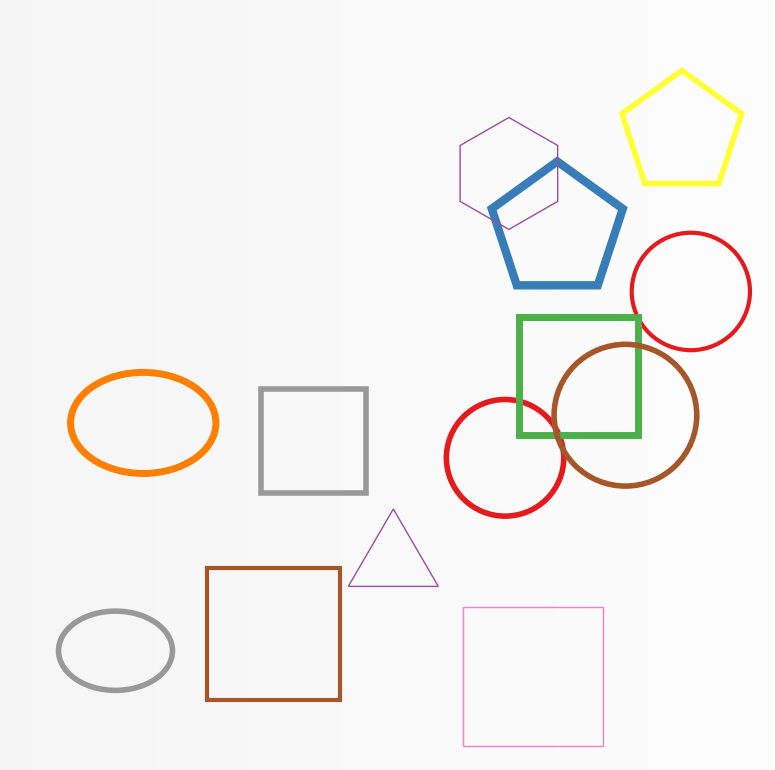[{"shape": "circle", "thickness": 2, "radius": 0.38, "center": [0.652, 0.405]}, {"shape": "circle", "thickness": 1.5, "radius": 0.38, "center": [0.891, 0.621]}, {"shape": "pentagon", "thickness": 3, "radius": 0.44, "center": [0.719, 0.701]}, {"shape": "square", "thickness": 2.5, "radius": 0.38, "center": [0.747, 0.512]}, {"shape": "triangle", "thickness": 0.5, "radius": 0.34, "center": [0.508, 0.272]}, {"shape": "hexagon", "thickness": 0.5, "radius": 0.36, "center": [0.657, 0.775]}, {"shape": "oval", "thickness": 2.5, "radius": 0.47, "center": [0.185, 0.451]}, {"shape": "pentagon", "thickness": 2, "radius": 0.41, "center": [0.88, 0.827]}, {"shape": "circle", "thickness": 2, "radius": 0.46, "center": [0.807, 0.461]}, {"shape": "square", "thickness": 1.5, "radius": 0.43, "center": [0.353, 0.176]}, {"shape": "square", "thickness": 0.5, "radius": 0.45, "center": [0.688, 0.121]}, {"shape": "square", "thickness": 2, "radius": 0.34, "center": [0.405, 0.428]}, {"shape": "oval", "thickness": 2, "radius": 0.37, "center": [0.149, 0.155]}]